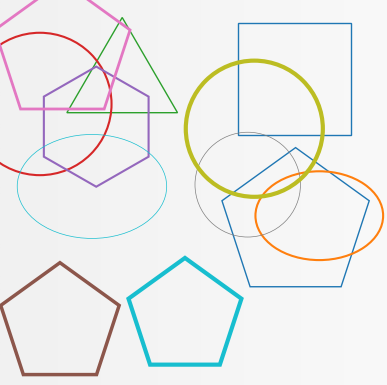[{"shape": "pentagon", "thickness": 1, "radius": 1.0, "center": [0.763, 0.417]}, {"shape": "square", "thickness": 1, "radius": 0.73, "center": [0.759, 0.794]}, {"shape": "oval", "thickness": 1.5, "radius": 0.82, "center": [0.824, 0.44]}, {"shape": "triangle", "thickness": 1, "radius": 0.82, "center": [0.315, 0.79]}, {"shape": "circle", "thickness": 1.5, "radius": 0.92, "center": [0.103, 0.73]}, {"shape": "hexagon", "thickness": 1.5, "radius": 0.78, "center": [0.248, 0.671]}, {"shape": "pentagon", "thickness": 2.5, "radius": 0.8, "center": [0.155, 0.157]}, {"shape": "pentagon", "thickness": 2, "radius": 0.92, "center": [0.161, 0.865]}, {"shape": "circle", "thickness": 0.5, "radius": 0.68, "center": [0.639, 0.52]}, {"shape": "circle", "thickness": 3, "radius": 0.88, "center": [0.656, 0.666]}, {"shape": "pentagon", "thickness": 3, "radius": 0.77, "center": [0.477, 0.177]}, {"shape": "oval", "thickness": 0.5, "radius": 0.96, "center": [0.237, 0.516]}]